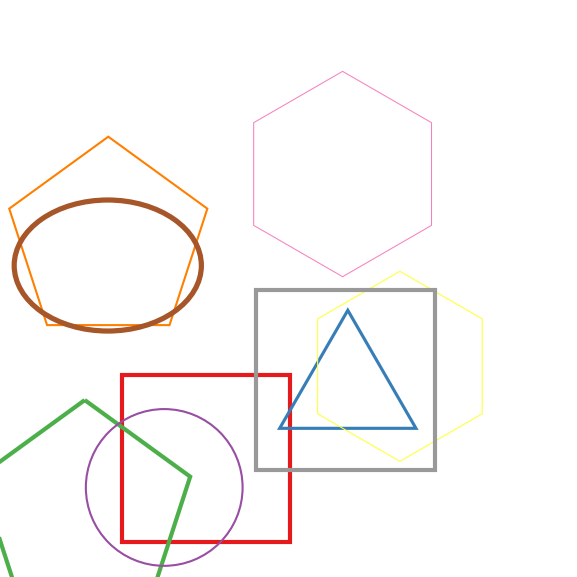[{"shape": "square", "thickness": 2, "radius": 0.73, "center": [0.357, 0.205]}, {"shape": "triangle", "thickness": 1.5, "radius": 0.68, "center": [0.602, 0.326]}, {"shape": "pentagon", "thickness": 2, "radius": 0.96, "center": [0.147, 0.114]}, {"shape": "circle", "thickness": 1, "radius": 0.68, "center": [0.284, 0.155]}, {"shape": "pentagon", "thickness": 1, "radius": 0.9, "center": [0.188, 0.582]}, {"shape": "hexagon", "thickness": 0.5, "radius": 0.82, "center": [0.692, 0.365]}, {"shape": "oval", "thickness": 2.5, "radius": 0.81, "center": [0.187, 0.539]}, {"shape": "hexagon", "thickness": 0.5, "radius": 0.89, "center": [0.593, 0.698]}, {"shape": "square", "thickness": 2, "radius": 0.78, "center": [0.598, 0.341]}]